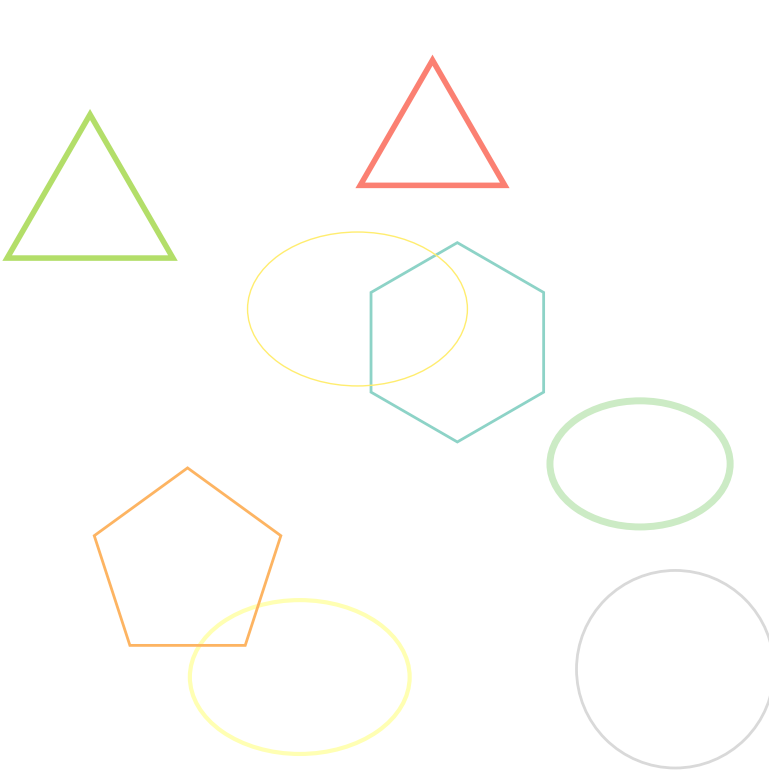[{"shape": "hexagon", "thickness": 1, "radius": 0.65, "center": [0.594, 0.555]}, {"shape": "oval", "thickness": 1.5, "radius": 0.71, "center": [0.389, 0.121]}, {"shape": "triangle", "thickness": 2, "radius": 0.54, "center": [0.562, 0.813]}, {"shape": "pentagon", "thickness": 1, "radius": 0.64, "center": [0.244, 0.265]}, {"shape": "triangle", "thickness": 2, "radius": 0.62, "center": [0.117, 0.727]}, {"shape": "circle", "thickness": 1, "radius": 0.64, "center": [0.877, 0.131]}, {"shape": "oval", "thickness": 2.5, "radius": 0.59, "center": [0.831, 0.398]}, {"shape": "oval", "thickness": 0.5, "radius": 0.71, "center": [0.464, 0.599]}]